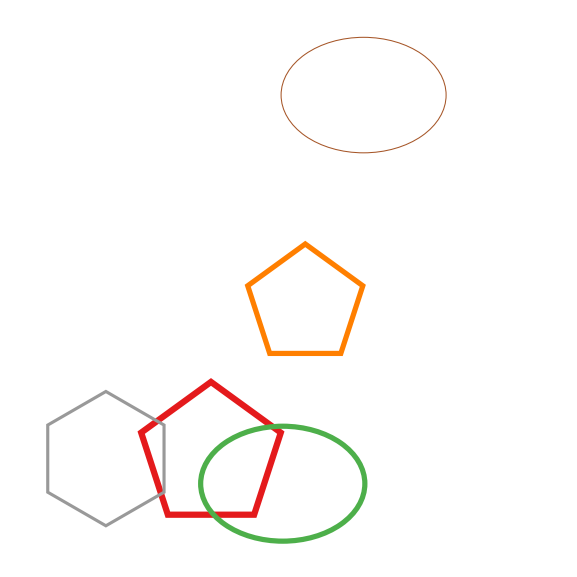[{"shape": "pentagon", "thickness": 3, "radius": 0.64, "center": [0.365, 0.211]}, {"shape": "oval", "thickness": 2.5, "radius": 0.71, "center": [0.49, 0.162]}, {"shape": "pentagon", "thickness": 2.5, "radius": 0.52, "center": [0.529, 0.472]}, {"shape": "oval", "thickness": 0.5, "radius": 0.71, "center": [0.63, 0.835]}, {"shape": "hexagon", "thickness": 1.5, "radius": 0.58, "center": [0.183, 0.205]}]